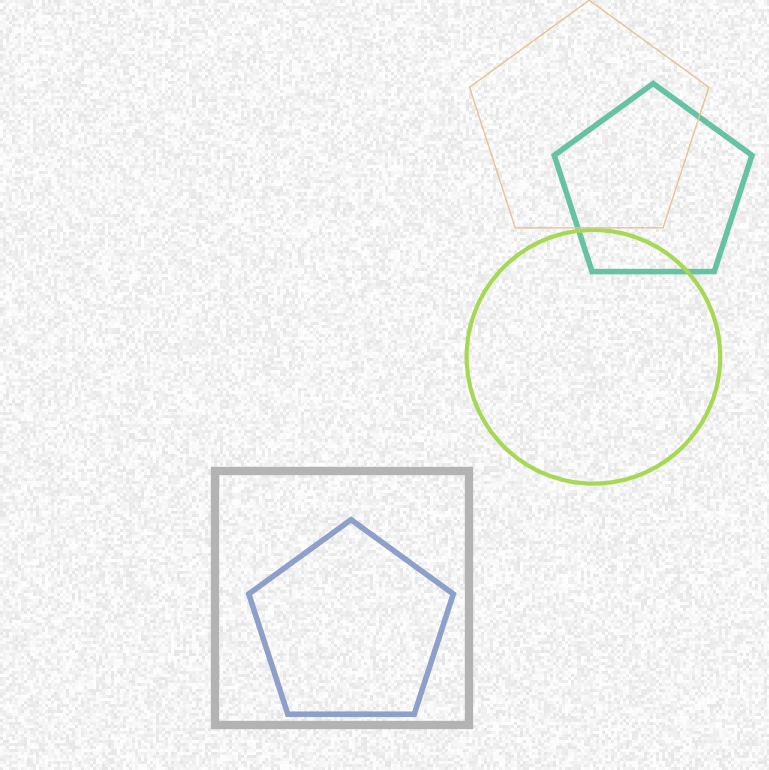[{"shape": "pentagon", "thickness": 2, "radius": 0.68, "center": [0.848, 0.757]}, {"shape": "pentagon", "thickness": 2, "radius": 0.7, "center": [0.456, 0.185]}, {"shape": "circle", "thickness": 1.5, "radius": 0.82, "center": [0.771, 0.537]}, {"shape": "pentagon", "thickness": 0.5, "radius": 0.82, "center": [0.765, 0.836]}, {"shape": "square", "thickness": 3, "radius": 0.82, "center": [0.445, 0.223]}]